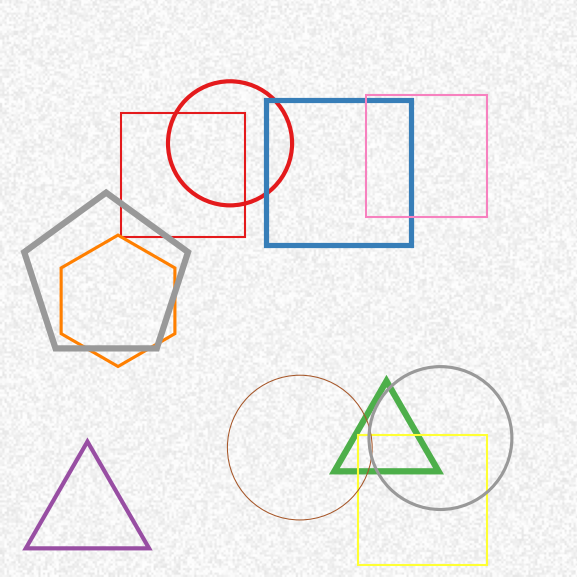[{"shape": "square", "thickness": 1, "radius": 0.54, "center": [0.316, 0.696]}, {"shape": "circle", "thickness": 2, "radius": 0.54, "center": [0.398, 0.751]}, {"shape": "square", "thickness": 2.5, "radius": 0.63, "center": [0.586, 0.7]}, {"shape": "triangle", "thickness": 3, "radius": 0.52, "center": [0.669, 0.235]}, {"shape": "triangle", "thickness": 2, "radius": 0.62, "center": [0.151, 0.111]}, {"shape": "hexagon", "thickness": 1.5, "radius": 0.57, "center": [0.204, 0.478]}, {"shape": "square", "thickness": 1, "radius": 0.56, "center": [0.732, 0.133]}, {"shape": "circle", "thickness": 0.5, "radius": 0.63, "center": [0.519, 0.224]}, {"shape": "square", "thickness": 1, "radius": 0.53, "center": [0.738, 0.729]}, {"shape": "circle", "thickness": 1.5, "radius": 0.62, "center": [0.763, 0.241]}, {"shape": "pentagon", "thickness": 3, "radius": 0.75, "center": [0.184, 0.516]}]